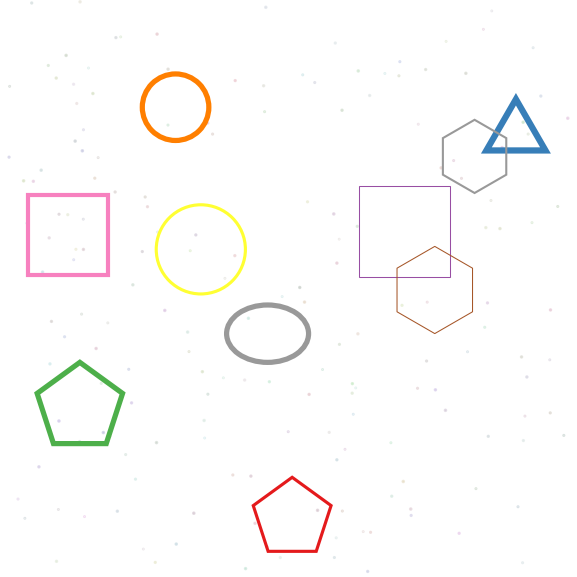[{"shape": "pentagon", "thickness": 1.5, "radius": 0.35, "center": [0.506, 0.102]}, {"shape": "triangle", "thickness": 3, "radius": 0.3, "center": [0.893, 0.768]}, {"shape": "pentagon", "thickness": 2.5, "radius": 0.39, "center": [0.138, 0.294]}, {"shape": "square", "thickness": 0.5, "radius": 0.4, "center": [0.701, 0.598]}, {"shape": "circle", "thickness": 2.5, "radius": 0.29, "center": [0.304, 0.813]}, {"shape": "circle", "thickness": 1.5, "radius": 0.39, "center": [0.348, 0.567]}, {"shape": "hexagon", "thickness": 0.5, "radius": 0.38, "center": [0.753, 0.497]}, {"shape": "square", "thickness": 2, "radius": 0.35, "center": [0.117, 0.593]}, {"shape": "hexagon", "thickness": 1, "radius": 0.32, "center": [0.822, 0.728]}, {"shape": "oval", "thickness": 2.5, "radius": 0.35, "center": [0.463, 0.421]}]